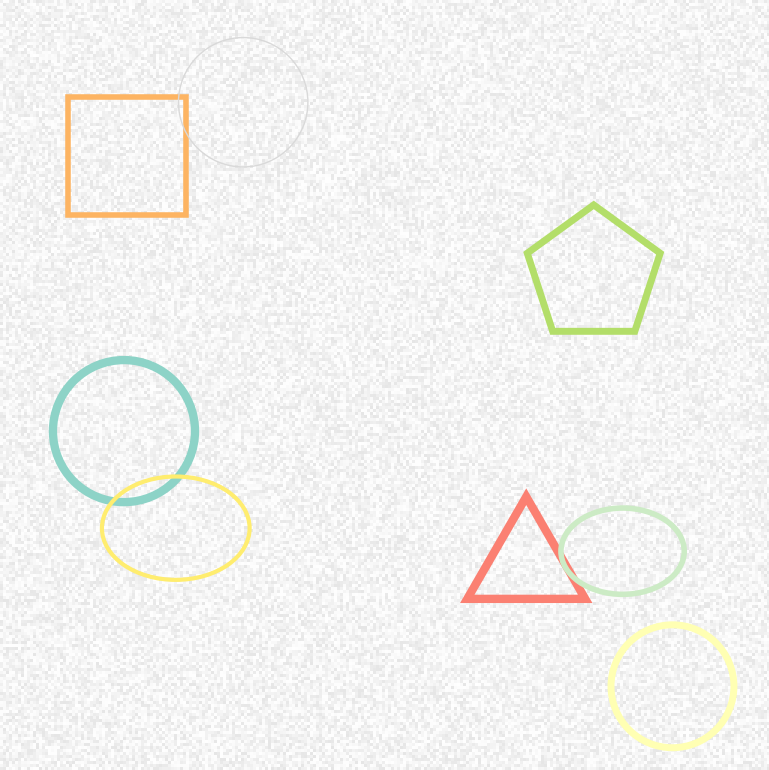[{"shape": "circle", "thickness": 3, "radius": 0.46, "center": [0.161, 0.44]}, {"shape": "circle", "thickness": 2.5, "radius": 0.4, "center": [0.873, 0.109]}, {"shape": "triangle", "thickness": 3, "radius": 0.44, "center": [0.683, 0.266]}, {"shape": "square", "thickness": 2, "radius": 0.38, "center": [0.165, 0.797]}, {"shape": "pentagon", "thickness": 2.5, "radius": 0.45, "center": [0.771, 0.643]}, {"shape": "circle", "thickness": 0.5, "radius": 0.42, "center": [0.316, 0.867]}, {"shape": "oval", "thickness": 2, "radius": 0.4, "center": [0.809, 0.284]}, {"shape": "oval", "thickness": 1.5, "radius": 0.48, "center": [0.228, 0.314]}]